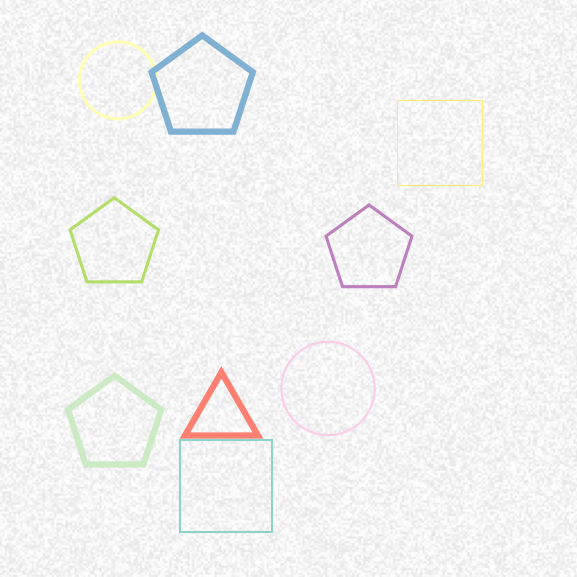[{"shape": "square", "thickness": 1, "radius": 0.4, "center": [0.391, 0.157]}, {"shape": "circle", "thickness": 1.5, "radius": 0.33, "center": [0.204, 0.86]}, {"shape": "triangle", "thickness": 3, "radius": 0.36, "center": [0.383, 0.281]}, {"shape": "pentagon", "thickness": 3, "radius": 0.46, "center": [0.35, 0.846]}, {"shape": "pentagon", "thickness": 1.5, "radius": 0.4, "center": [0.198, 0.576]}, {"shape": "circle", "thickness": 1, "radius": 0.4, "center": [0.568, 0.326]}, {"shape": "pentagon", "thickness": 1.5, "radius": 0.39, "center": [0.639, 0.566]}, {"shape": "pentagon", "thickness": 3, "radius": 0.42, "center": [0.198, 0.264]}, {"shape": "square", "thickness": 0.5, "radius": 0.37, "center": [0.761, 0.753]}]